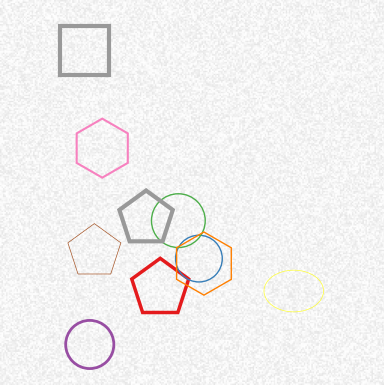[{"shape": "pentagon", "thickness": 2.5, "radius": 0.39, "center": [0.416, 0.251]}, {"shape": "circle", "thickness": 1, "radius": 0.3, "center": [0.517, 0.328]}, {"shape": "circle", "thickness": 1, "radius": 0.35, "center": [0.463, 0.427]}, {"shape": "circle", "thickness": 2, "radius": 0.31, "center": [0.233, 0.105]}, {"shape": "hexagon", "thickness": 1, "radius": 0.41, "center": [0.53, 0.315]}, {"shape": "oval", "thickness": 0.5, "radius": 0.39, "center": [0.763, 0.244]}, {"shape": "pentagon", "thickness": 0.5, "radius": 0.36, "center": [0.245, 0.347]}, {"shape": "hexagon", "thickness": 1.5, "radius": 0.38, "center": [0.266, 0.615]}, {"shape": "square", "thickness": 3, "radius": 0.32, "center": [0.22, 0.869]}, {"shape": "pentagon", "thickness": 3, "radius": 0.36, "center": [0.379, 0.432]}]